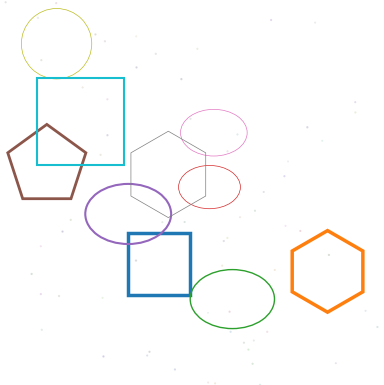[{"shape": "square", "thickness": 2.5, "radius": 0.4, "center": [0.414, 0.314]}, {"shape": "hexagon", "thickness": 2.5, "radius": 0.53, "center": [0.851, 0.295]}, {"shape": "oval", "thickness": 1, "radius": 0.55, "center": [0.604, 0.223]}, {"shape": "oval", "thickness": 0.5, "radius": 0.4, "center": [0.544, 0.514]}, {"shape": "oval", "thickness": 1.5, "radius": 0.56, "center": [0.333, 0.444]}, {"shape": "pentagon", "thickness": 2, "radius": 0.53, "center": [0.122, 0.57]}, {"shape": "oval", "thickness": 0.5, "radius": 0.43, "center": [0.555, 0.655]}, {"shape": "hexagon", "thickness": 0.5, "radius": 0.56, "center": [0.437, 0.547]}, {"shape": "circle", "thickness": 0.5, "radius": 0.46, "center": [0.147, 0.886]}, {"shape": "square", "thickness": 1.5, "radius": 0.57, "center": [0.208, 0.684]}]